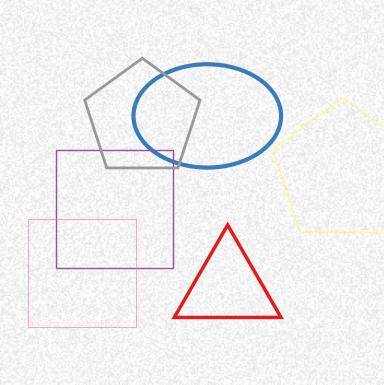[{"shape": "triangle", "thickness": 2.5, "radius": 0.8, "center": [0.591, 0.256]}, {"shape": "oval", "thickness": 3, "radius": 0.96, "center": [0.538, 0.699]}, {"shape": "square", "thickness": 1, "radius": 0.76, "center": [0.297, 0.457]}, {"shape": "pentagon", "thickness": 0.5, "radius": 0.96, "center": [0.892, 0.553]}, {"shape": "square", "thickness": 0.5, "radius": 0.7, "center": [0.212, 0.29]}, {"shape": "pentagon", "thickness": 2, "radius": 0.79, "center": [0.37, 0.691]}]